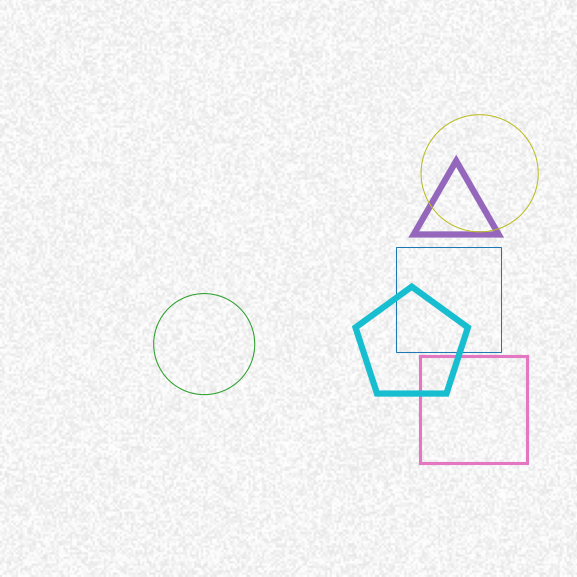[{"shape": "square", "thickness": 0.5, "radius": 0.45, "center": [0.777, 0.48]}, {"shape": "circle", "thickness": 0.5, "radius": 0.44, "center": [0.354, 0.403]}, {"shape": "triangle", "thickness": 3, "radius": 0.42, "center": [0.79, 0.636]}, {"shape": "square", "thickness": 1.5, "radius": 0.47, "center": [0.82, 0.29]}, {"shape": "circle", "thickness": 0.5, "radius": 0.51, "center": [0.831, 0.699]}, {"shape": "pentagon", "thickness": 3, "radius": 0.51, "center": [0.713, 0.4]}]